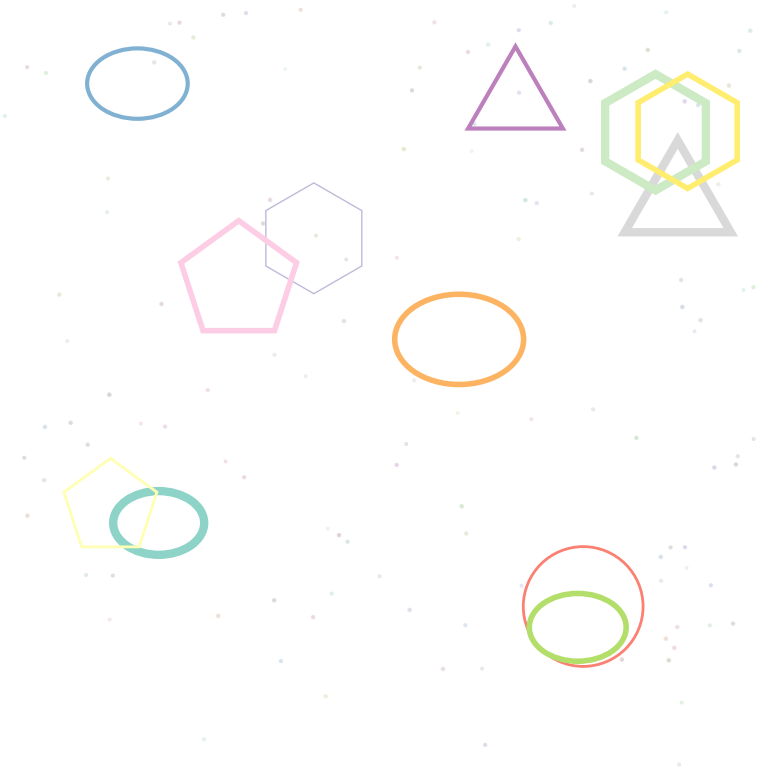[{"shape": "oval", "thickness": 3, "radius": 0.3, "center": [0.206, 0.321]}, {"shape": "pentagon", "thickness": 1, "radius": 0.32, "center": [0.143, 0.341]}, {"shape": "hexagon", "thickness": 0.5, "radius": 0.36, "center": [0.408, 0.691]}, {"shape": "circle", "thickness": 1, "radius": 0.39, "center": [0.757, 0.212]}, {"shape": "oval", "thickness": 1.5, "radius": 0.33, "center": [0.178, 0.891]}, {"shape": "oval", "thickness": 2, "radius": 0.42, "center": [0.596, 0.559]}, {"shape": "oval", "thickness": 2, "radius": 0.31, "center": [0.75, 0.185]}, {"shape": "pentagon", "thickness": 2, "radius": 0.39, "center": [0.31, 0.634]}, {"shape": "triangle", "thickness": 3, "radius": 0.4, "center": [0.88, 0.738]}, {"shape": "triangle", "thickness": 1.5, "radius": 0.36, "center": [0.669, 0.869]}, {"shape": "hexagon", "thickness": 3, "radius": 0.38, "center": [0.851, 0.828]}, {"shape": "hexagon", "thickness": 2, "radius": 0.37, "center": [0.893, 0.83]}]